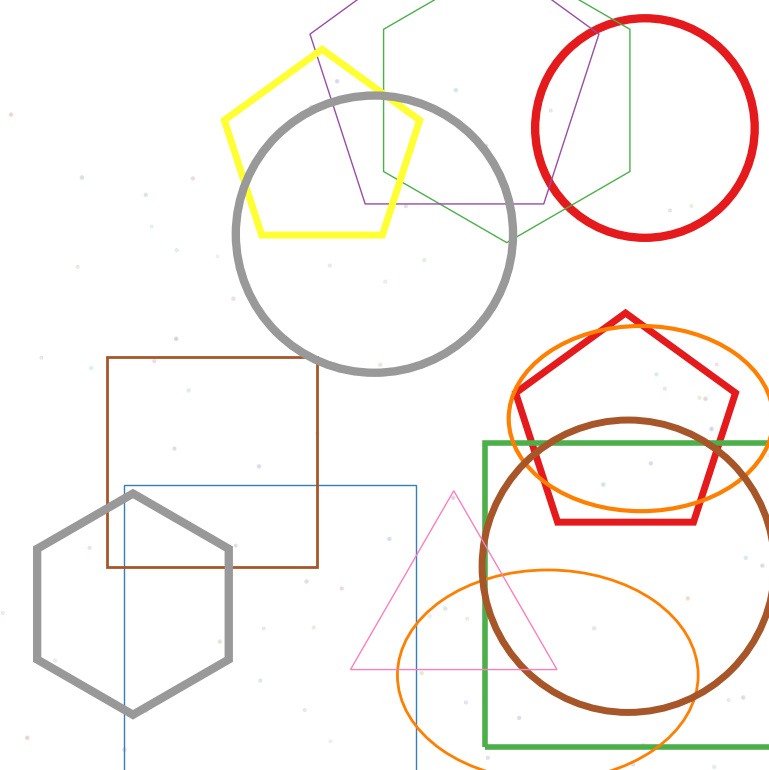[{"shape": "pentagon", "thickness": 2.5, "radius": 0.75, "center": [0.812, 0.443]}, {"shape": "circle", "thickness": 3, "radius": 0.71, "center": [0.838, 0.834]}, {"shape": "square", "thickness": 0.5, "radius": 0.95, "center": [0.351, 0.18]}, {"shape": "square", "thickness": 2, "radius": 0.99, "center": [0.827, 0.227]}, {"shape": "hexagon", "thickness": 0.5, "radius": 0.92, "center": [0.658, 0.87]}, {"shape": "pentagon", "thickness": 0.5, "radius": 0.99, "center": [0.59, 0.895]}, {"shape": "oval", "thickness": 1.5, "radius": 0.86, "center": [0.832, 0.456]}, {"shape": "oval", "thickness": 1, "radius": 0.98, "center": [0.711, 0.123]}, {"shape": "pentagon", "thickness": 2.5, "radius": 0.67, "center": [0.418, 0.803]}, {"shape": "square", "thickness": 1, "radius": 0.68, "center": [0.276, 0.399]}, {"shape": "circle", "thickness": 2.5, "radius": 0.95, "center": [0.816, 0.265]}, {"shape": "triangle", "thickness": 0.5, "radius": 0.77, "center": [0.589, 0.208]}, {"shape": "hexagon", "thickness": 3, "radius": 0.72, "center": [0.173, 0.215]}, {"shape": "circle", "thickness": 3, "radius": 0.9, "center": [0.486, 0.696]}]